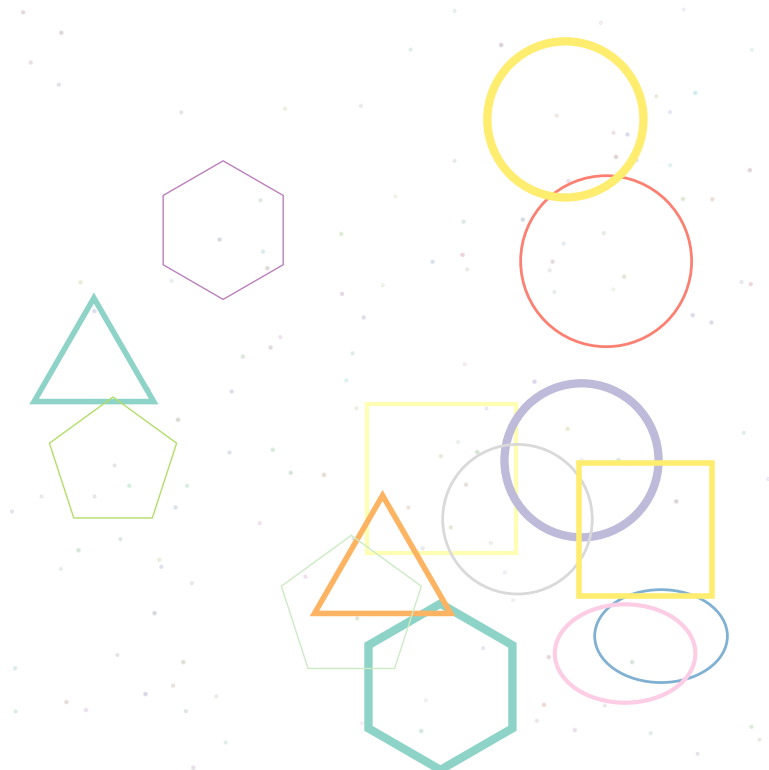[{"shape": "triangle", "thickness": 2, "radius": 0.45, "center": [0.122, 0.523]}, {"shape": "hexagon", "thickness": 3, "radius": 0.54, "center": [0.572, 0.108]}, {"shape": "square", "thickness": 1.5, "radius": 0.48, "center": [0.573, 0.379]}, {"shape": "circle", "thickness": 3, "radius": 0.5, "center": [0.755, 0.402]}, {"shape": "circle", "thickness": 1, "radius": 0.56, "center": [0.787, 0.661]}, {"shape": "oval", "thickness": 1, "radius": 0.43, "center": [0.858, 0.174]}, {"shape": "triangle", "thickness": 2, "radius": 0.51, "center": [0.497, 0.254]}, {"shape": "pentagon", "thickness": 0.5, "radius": 0.43, "center": [0.147, 0.398]}, {"shape": "oval", "thickness": 1.5, "radius": 0.46, "center": [0.812, 0.151]}, {"shape": "circle", "thickness": 1, "radius": 0.49, "center": [0.672, 0.326]}, {"shape": "hexagon", "thickness": 0.5, "radius": 0.45, "center": [0.29, 0.701]}, {"shape": "pentagon", "thickness": 0.5, "radius": 0.48, "center": [0.456, 0.209]}, {"shape": "square", "thickness": 2, "radius": 0.43, "center": [0.838, 0.313]}, {"shape": "circle", "thickness": 3, "radius": 0.51, "center": [0.734, 0.845]}]